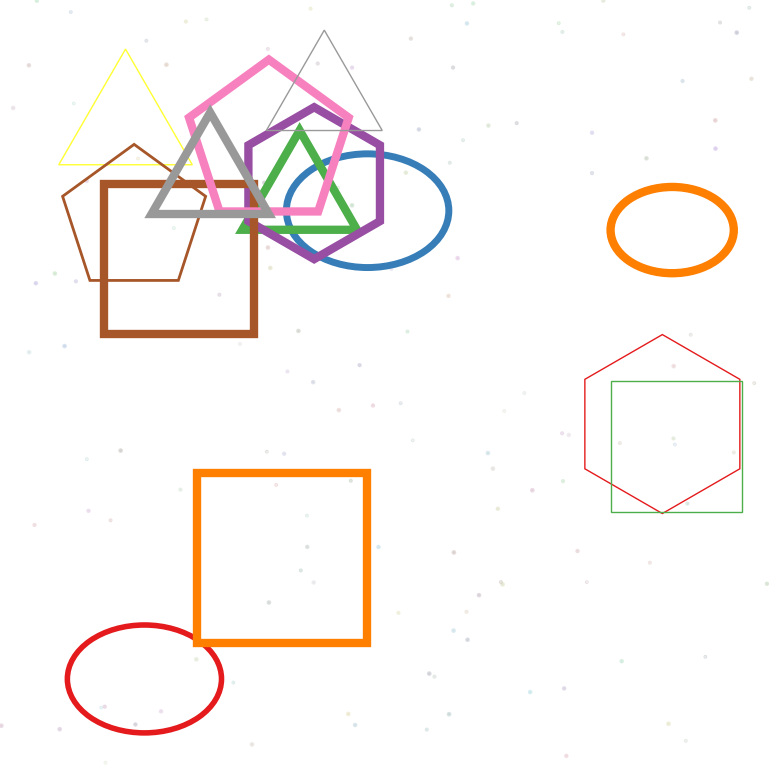[{"shape": "hexagon", "thickness": 0.5, "radius": 0.58, "center": [0.86, 0.449]}, {"shape": "oval", "thickness": 2, "radius": 0.5, "center": [0.188, 0.118]}, {"shape": "oval", "thickness": 2.5, "radius": 0.53, "center": [0.477, 0.726]}, {"shape": "square", "thickness": 0.5, "radius": 0.43, "center": [0.879, 0.42]}, {"shape": "triangle", "thickness": 3, "radius": 0.43, "center": [0.389, 0.745]}, {"shape": "hexagon", "thickness": 3, "radius": 0.49, "center": [0.408, 0.762]}, {"shape": "square", "thickness": 3, "radius": 0.55, "center": [0.367, 0.275]}, {"shape": "oval", "thickness": 3, "radius": 0.4, "center": [0.873, 0.701]}, {"shape": "triangle", "thickness": 0.5, "radius": 0.5, "center": [0.163, 0.836]}, {"shape": "square", "thickness": 3, "radius": 0.49, "center": [0.232, 0.664]}, {"shape": "pentagon", "thickness": 1, "radius": 0.49, "center": [0.174, 0.715]}, {"shape": "pentagon", "thickness": 3, "radius": 0.55, "center": [0.349, 0.814]}, {"shape": "triangle", "thickness": 0.5, "radius": 0.43, "center": [0.421, 0.874]}, {"shape": "triangle", "thickness": 3, "radius": 0.44, "center": [0.273, 0.766]}]